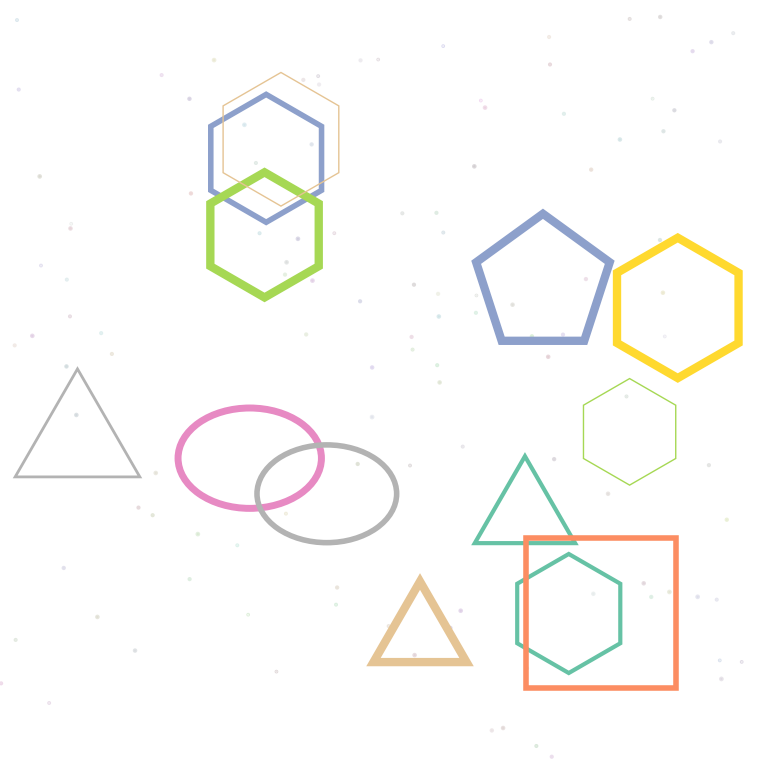[{"shape": "triangle", "thickness": 1.5, "radius": 0.38, "center": [0.682, 0.332]}, {"shape": "hexagon", "thickness": 1.5, "radius": 0.39, "center": [0.739, 0.203]}, {"shape": "square", "thickness": 2, "radius": 0.49, "center": [0.781, 0.204]}, {"shape": "pentagon", "thickness": 3, "radius": 0.46, "center": [0.705, 0.631]}, {"shape": "hexagon", "thickness": 2, "radius": 0.42, "center": [0.346, 0.794]}, {"shape": "oval", "thickness": 2.5, "radius": 0.47, "center": [0.324, 0.405]}, {"shape": "hexagon", "thickness": 3, "radius": 0.41, "center": [0.344, 0.695]}, {"shape": "hexagon", "thickness": 0.5, "radius": 0.35, "center": [0.818, 0.439]}, {"shape": "hexagon", "thickness": 3, "radius": 0.46, "center": [0.88, 0.6]}, {"shape": "hexagon", "thickness": 0.5, "radius": 0.43, "center": [0.365, 0.819]}, {"shape": "triangle", "thickness": 3, "radius": 0.35, "center": [0.545, 0.175]}, {"shape": "triangle", "thickness": 1, "radius": 0.47, "center": [0.101, 0.427]}, {"shape": "oval", "thickness": 2, "radius": 0.45, "center": [0.424, 0.359]}]